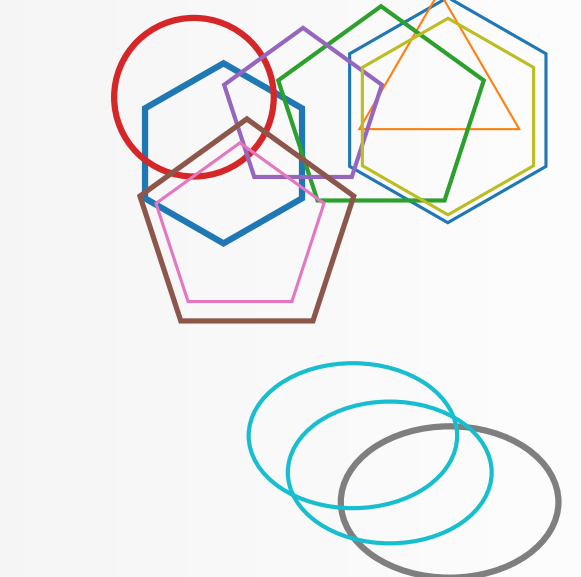[{"shape": "hexagon", "thickness": 1.5, "radius": 0.98, "center": [0.77, 0.809]}, {"shape": "hexagon", "thickness": 3, "radius": 0.78, "center": [0.385, 0.734]}, {"shape": "triangle", "thickness": 1, "radius": 0.79, "center": [0.756, 0.855]}, {"shape": "pentagon", "thickness": 2, "radius": 0.93, "center": [0.656, 0.802]}, {"shape": "circle", "thickness": 3, "radius": 0.69, "center": [0.334, 0.831]}, {"shape": "pentagon", "thickness": 2, "radius": 0.71, "center": [0.521, 0.808]}, {"shape": "pentagon", "thickness": 2.5, "radius": 0.97, "center": [0.425, 0.6]}, {"shape": "pentagon", "thickness": 1.5, "radius": 0.76, "center": [0.413, 0.6]}, {"shape": "oval", "thickness": 3, "radius": 0.94, "center": [0.774, 0.13]}, {"shape": "hexagon", "thickness": 1.5, "radius": 0.85, "center": [0.771, 0.797]}, {"shape": "oval", "thickness": 2, "radius": 0.9, "center": [0.607, 0.245]}, {"shape": "oval", "thickness": 2, "radius": 0.88, "center": [0.671, 0.181]}]